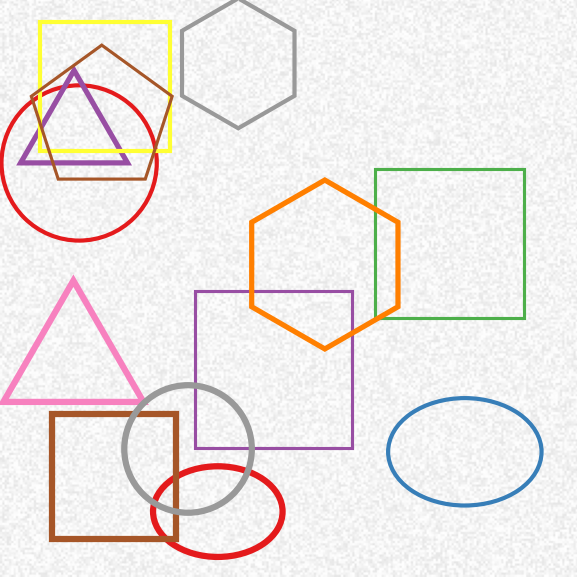[{"shape": "oval", "thickness": 3, "radius": 0.56, "center": [0.377, 0.113]}, {"shape": "circle", "thickness": 2, "radius": 0.67, "center": [0.137, 0.717]}, {"shape": "oval", "thickness": 2, "radius": 0.66, "center": [0.805, 0.217]}, {"shape": "square", "thickness": 1.5, "radius": 0.64, "center": [0.779, 0.577]}, {"shape": "triangle", "thickness": 2.5, "radius": 0.53, "center": [0.128, 0.771]}, {"shape": "square", "thickness": 1.5, "radius": 0.68, "center": [0.474, 0.36]}, {"shape": "hexagon", "thickness": 2.5, "radius": 0.73, "center": [0.562, 0.541]}, {"shape": "square", "thickness": 2, "radius": 0.56, "center": [0.181, 0.849]}, {"shape": "square", "thickness": 3, "radius": 0.54, "center": [0.197, 0.174]}, {"shape": "pentagon", "thickness": 1.5, "radius": 0.64, "center": [0.176, 0.793]}, {"shape": "triangle", "thickness": 3, "radius": 0.7, "center": [0.127, 0.373]}, {"shape": "circle", "thickness": 3, "radius": 0.55, "center": [0.326, 0.222]}, {"shape": "hexagon", "thickness": 2, "radius": 0.56, "center": [0.413, 0.89]}]